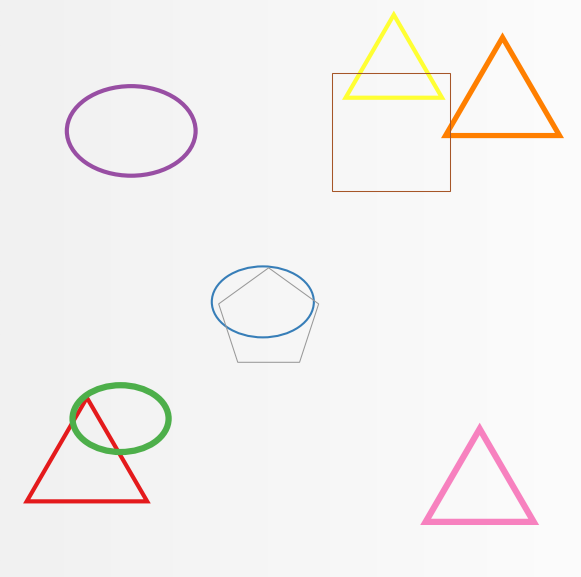[{"shape": "triangle", "thickness": 2, "radius": 0.6, "center": [0.15, 0.191]}, {"shape": "oval", "thickness": 1, "radius": 0.44, "center": [0.452, 0.476]}, {"shape": "oval", "thickness": 3, "radius": 0.41, "center": [0.207, 0.274]}, {"shape": "oval", "thickness": 2, "radius": 0.55, "center": [0.226, 0.772]}, {"shape": "triangle", "thickness": 2.5, "radius": 0.57, "center": [0.865, 0.821]}, {"shape": "triangle", "thickness": 2, "radius": 0.48, "center": [0.678, 0.878]}, {"shape": "square", "thickness": 0.5, "radius": 0.51, "center": [0.672, 0.771]}, {"shape": "triangle", "thickness": 3, "radius": 0.54, "center": [0.825, 0.149]}, {"shape": "pentagon", "thickness": 0.5, "radius": 0.45, "center": [0.462, 0.445]}]